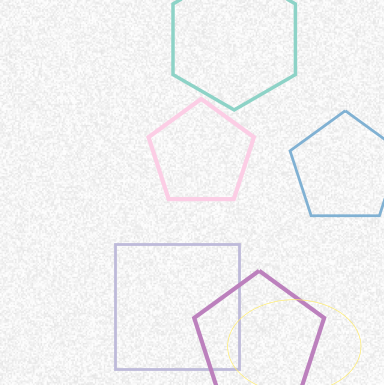[{"shape": "hexagon", "thickness": 2.5, "radius": 0.92, "center": [0.608, 0.898]}, {"shape": "square", "thickness": 2, "radius": 0.81, "center": [0.46, 0.204]}, {"shape": "pentagon", "thickness": 2, "radius": 0.75, "center": [0.897, 0.562]}, {"shape": "pentagon", "thickness": 3, "radius": 0.72, "center": [0.523, 0.599]}, {"shape": "pentagon", "thickness": 3, "radius": 0.89, "center": [0.673, 0.119]}, {"shape": "oval", "thickness": 0.5, "radius": 0.87, "center": [0.764, 0.1]}]